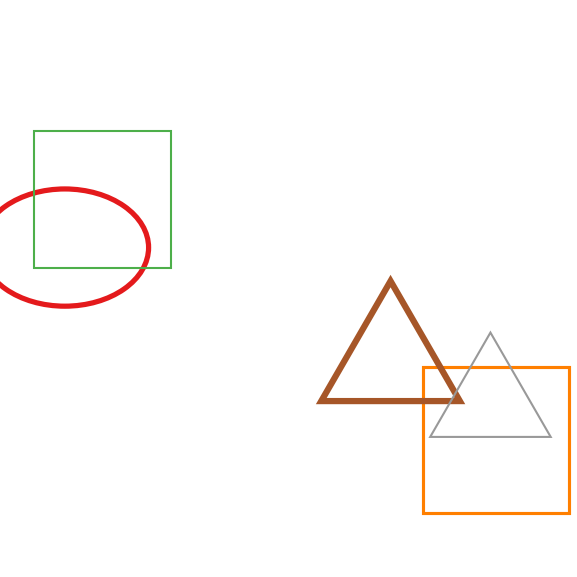[{"shape": "oval", "thickness": 2.5, "radius": 0.72, "center": [0.112, 0.57]}, {"shape": "square", "thickness": 1, "radius": 0.59, "center": [0.178, 0.654]}, {"shape": "square", "thickness": 1.5, "radius": 0.63, "center": [0.859, 0.238]}, {"shape": "triangle", "thickness": 3, "radius": 0.69, "center": [0.676, 0.374]}, {"shape": "triangle", "thickness": 1, "radius": 0.6, "center": [0.849, 0.303]}]